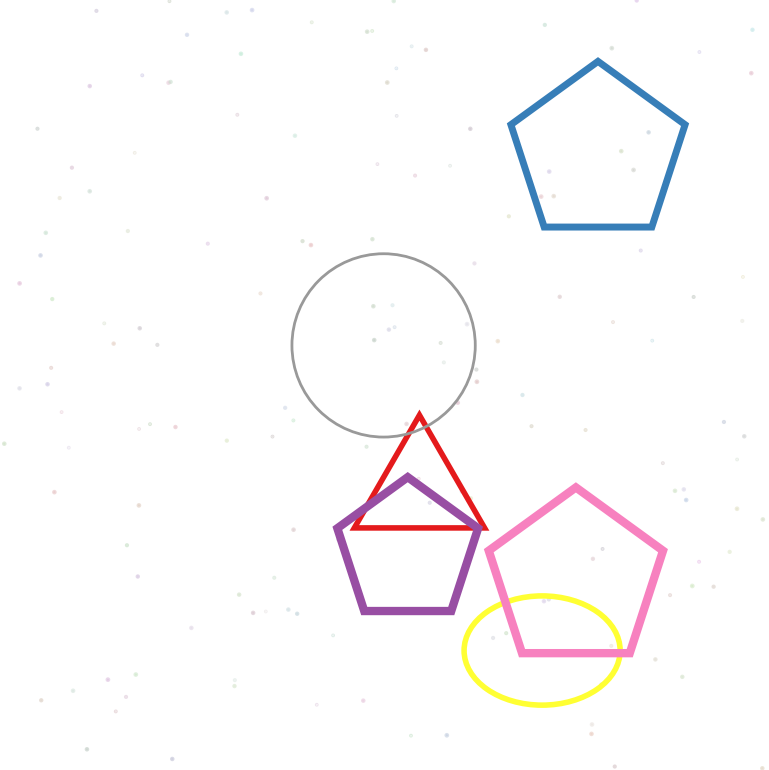[{"shape": "triangle", "thickness": 2, "radius": 0.49, "center": [0.545, 0.363]}, {"shape": "pentagon", "thickness": 2.5, "radius": 0.59, "center": [0.777, 0.801]}, {"shape": "pentagon", "thickness": 3, "radius": 0.48, "center": [0.53, 0.284]}, {"shape": "oval", "thickness": 2, "radius": 0.51, "center": [0.704, 0.155]}, {"shape": "pentagon", "thickness": 3, "radius": 0.59, "center": [0.748, 0.248]}, {"shape": "circle", "thickness": 1, "radius": 0.6, "center": [0.498, 0.551]}]